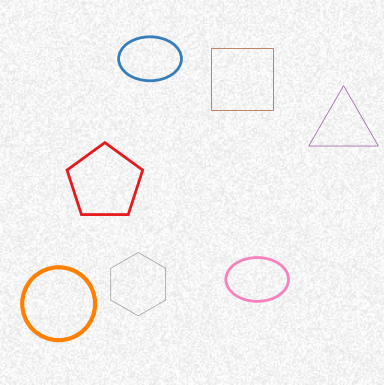[{"shape": "pentagon", "thickness": 2, "radius": 0.52, "center": [0.272, 0.526]}, {"shape": "oval", "thickness": 2, "radius": 0.41, "center": [0.39, 0.847]}, {"shape": "triangle", "thickness": 0.5, "radius": 0.52, "center": [0.892, 0.673]}, {"shape": "circle", "thickness": 3, "radius": 0.47, "center": [0.152, 0.211]}, {"shape": "square", "thickness": 0.5, "radius": 0.4, "center": [0.628, 0.795]}, {"shape": "oval", "thickness": 2, "radius": 0.41, "center": [0.668, 0.274]}, {"shape": "hexagon", "thickness": 0.5, "radius": 0.41, "center": [0.359, 0.262]}]